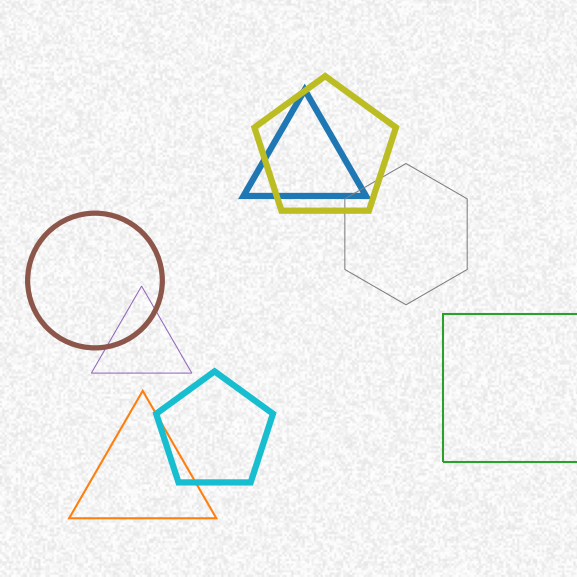[{"shape": "triangle", "thickness": 3, "radius": 0.61, "center": [0.528, 0.721]}, {"shape": "triangle", "thickness": 1, "radius": 0.74, "center": [0.247, 0.175]}, {"shape": "square", "thickness": 1, "radius": 0.64, "center": [0.896, 0.327]}, {"shape": "triangle", "thickness": 0.5, "radius": 0.5, "center": [0.245, 0.403]}, {"shape": "circle", "thickness": 2.5, "radius": 0.58, "center": [0.164, 0.513]}, {"shape": "hexagon", "thickness": 0.5, "radius": 0.61, "center": [0.703, 0.594]}, {"shape": "pentagon", "thickness": 3, "radius": 0.64, "center": [0.563, 0.739]}, {"shape": "pentagon", "thickness": 3, "radius": 0.53, "center": [0.372, 0.25]}]